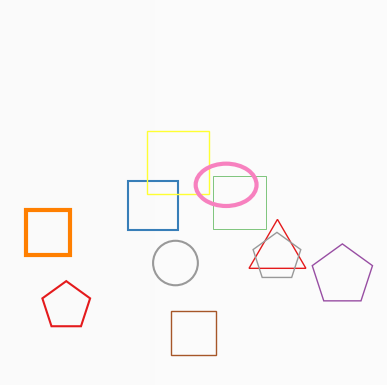[{"shape": "triangle", "thickness": 1, "radius": 0.42, "center": [0.716, 0.345]}, {"shape": "pentagon", "thickness": 1.5, "radius": 0.32, "center": [0.171, 0.205]}, {"shape": "square", "thickness": 1.5, "radius": 0.32, "center": [0.394, 0.466]}, {"shape": "square", "thickness": 0.5, "radius": 0.34, "center": [0.619, 0.474]}, {"shape": "pentagon", "thickness": 1, "radius": 0.41, "center": [0.884, 0.285]}, {"shape": "square", "thickness": 3, "radius": 0.29, "center": [0.124, 0.396]}, {"shape": "square", "thickness": 1, "radius": 0.41, "center": [0.459, 0.578]}, {"shape": "square", "thickness": 1, "radius": 0.29, "center": [0.5, 0.135]}, {"shape": "oval", "thickness": 3, "radius": 0.39, "center": [0.584, 0.52]}, {"shape": "pentagon", "thickness": 1, "radius": 0.32, "center": [0.715, 0.332]}, {"shape": "circle", "thickness": 1.5, "radius": 0.29, "center": [0.453, 0.317]}]